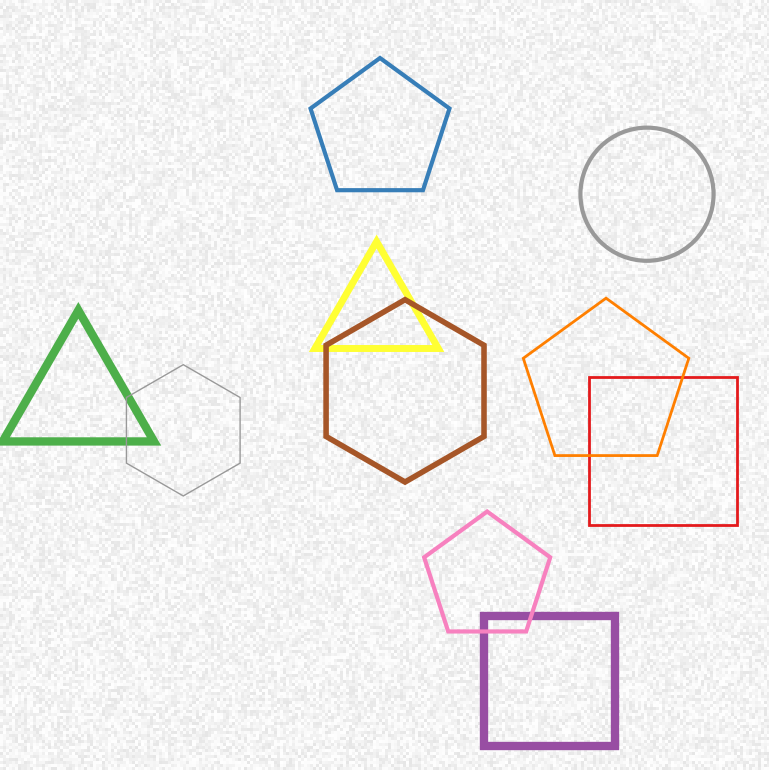[{"shape": "square", "thickness": 1, "radius": 0.48, "center": [0.861, 0.414]}, {"shape": "pentagon", "thickness": 1.5, "radius": 0.47, "center": [0.494, 0.83]}, {"shape": "triangle", "thickness": 3, "radius": 0.57, "center": [0.102, 0.483]}, {"shape": "square", "thickness": 3, "radius": 0.42, "center": [0.714, 0.116]}, {"shape": "pentagon", "thickness": 1, "radius": 0.57, "center": [0.787, 0.5]}, {"shape": "triangle", "thickness": 2.5, "radius": 0.46, "center": [0.489, 0.594]}, {"shape": "hexagon", "thickness": 2, "radius": 0.59, "center": [0.526, 0.492]}, {"shape": "pentagon", "thickness": 1.5, "radius": 0.43, "center": [0.633, 0.25]}, {"shape": "circle", "thickness": 1.5, "radius": 0.43, "center": [0.84, 0.748]}, {"shape": "hexagon", "thickness": 0.5, "radius": 0.43, "center": [0.238, 0.441]}]